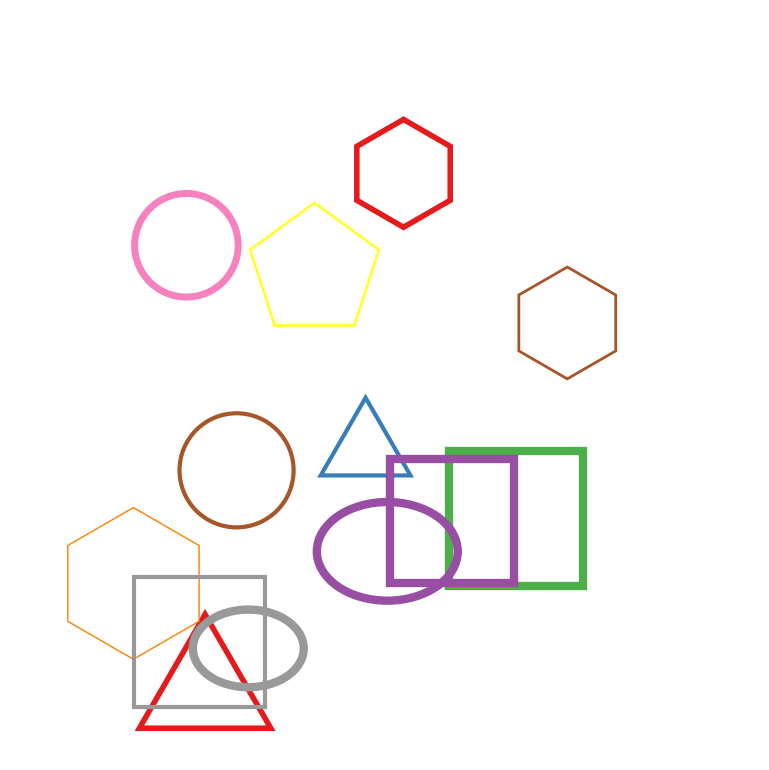[{"shape": "triangle", "thickness": 2, "radius": 0.49, "center": [0.266, 0.104]}, {"shape": "hexagon", "thickness": 2, "radius": 0.35, "center": [0.524, 0.775]}, {"shape": "triangle", "thickness": 1.5, "radius": 0.34, "center": [0.475, 0.416]}, {"shape": "square", "thickness": 3, "radius": 0.44, "center": [0.67, 0.327]}, {"shape": "oval", "thickness": 3, "radius": 0.46, "center": [0.503, 0.284]}, {"shape": "square", "thickness": 3, "radius": 0.4, "center": [0.587, 0.323]}, {"shape": "hexagon", "thickness": 0.5, "radius": 0.49, "center": [0.173, 0.242]}, {"shape": "pentagon", "thickness": 1, "radius": 0.44, "center": [0.409, 0.648]}, {"shape": "circle", "thickness": 1.5, "radius": 0.37, "center": [0.307, 0.389]}, {"shape": "hexagon", "thickness": 1, "radius": 0.36, "center": [0.737, 0.581]}, {"shape": "circle", "thickness": 2.5, "radius": 0.34, "center": [0.242, 0.681]}, {"shape": "square", "thickness": 1.5, "radius": 0.42, "center": [0.259, 0.166]}, {"shape": "oval", "thickness": 3, "radius": 0.36, "center": [0.322, 0.158]}]